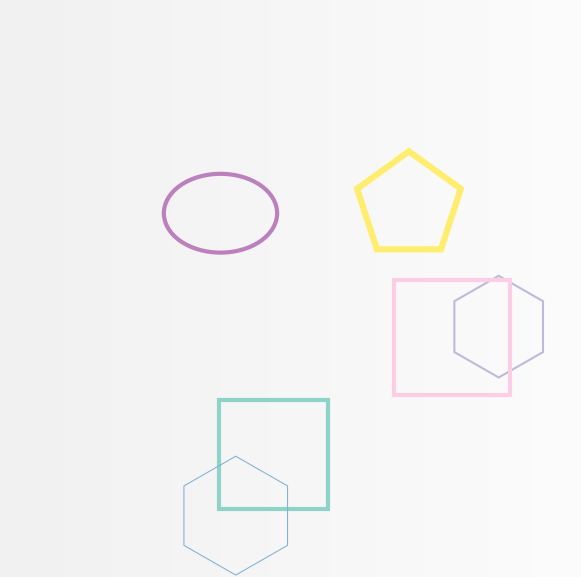[{"shape": "square", "thickness": 2, "radius": 0.47, "center": [0.471, 0.212]}, {"shape": "hexagon", "thickness": 1, "radius": 0.44, "center": [0.858, 0.434]}, {"shape": "hexagon", "thickness": 0.5, "radius": 0.51, "center": [0.406, 0.106]}, {"shape": "square", "thickness": 2, "radius": 0.5, "center": [0.778, 0.415]}, {"shape": "oval", "thickness": 2, "radius": 0.49, "center": [0.379, 0.63]}, {"shape": "pentagon", "thickness": 3, "radius": 0.47, "center": [0.704, 0.643]}]